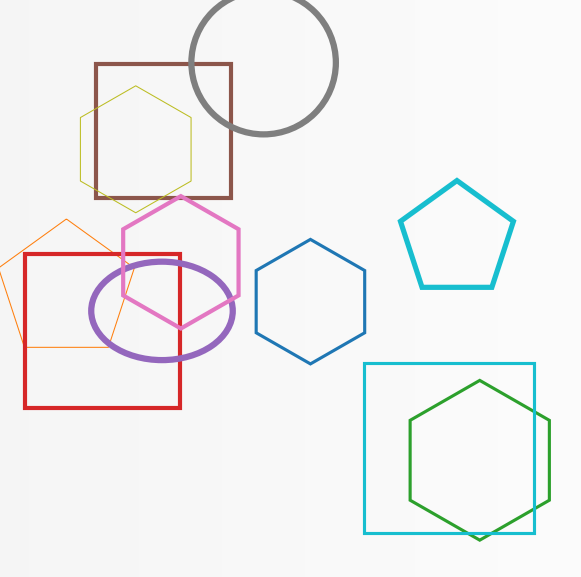[{"shape": "hexagon", "thickness": 1.5, "radius": 0.54, "center": [0.534, 0.477]}, {"shape": "pentagon", "thickness": 0.5, "radius": 0.61, "center": [0.114, 0.497]}, {"shape": "hexagon", "thickness": 1.5, "radius": 0.69, "center": [0.825, 0.202]}, {"shape": "square", "thickness": 2, "radius": 0.67, "center": [0.176, 0.426]}, {"shape": "oval", "thickness": 3, "radius": 0.61, "center": [0.279, 0.461]}, {"shape": "square", "thickness": 2, "radius": 0.58, "center": [0.281, 0.772]}, {"shape": "hexagon", "thickness": 2, "radius": 0.57, "center": [0.311, 0.545]}, {"shape": "circle", "thickness": 3, "radius": 0.62, "center": [0.454, 0.891]}, {"shape": "hexagon", "thickness": 0.5, "radius": 0.55, "center": [0.234, 0.741]}, {"shape": "pentagon", "thickness": 2.5, "radius": 0.51, "center": [0.786, 0.584]}, {"shape": "square", "thickness": 1.5, "radius": 0.73, "center": [0.772, 0.223]}]